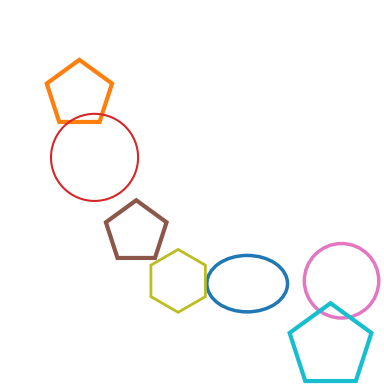[{"shape": "oval", "thickness": 2.5, "radius": 0.52, "center": [0.642, 0.263]}, {"shape": "pentagon", "thickness": 3, "radius": 0.45, "center": [0.206, 0.755]}, {"shape": "circle", "thickness": 1.5, "radius": 0.57, "center": [0.246, 0.591]}, {"shape": "pentagon", "thickness": 3, "radius": 0.41, "center": [0.354, 0.397]}, {"shape": "circle", "thickness": 2.5, "radius": 0.48, "center": [0.887, 0.271]}, {"shape": "hexagon", "thickness": 2, "radius": 0.41, "center": [0.463, 0.27]}, {"shape": "pentagon", "thickness": 3, "radius": 0.56, "center": [0.859, 0.101]}]